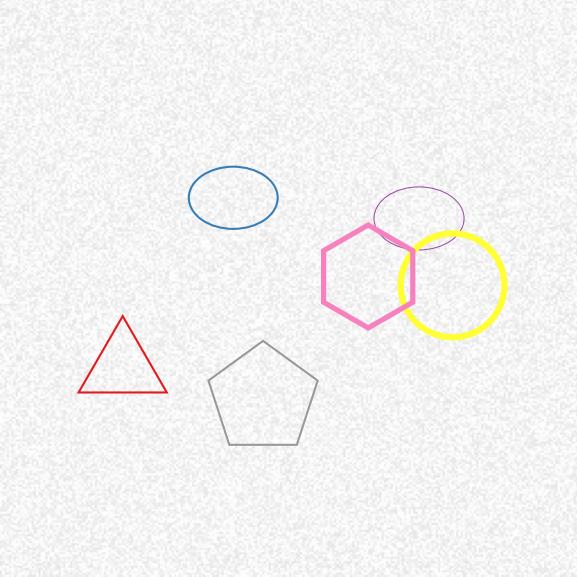[{"shape": "triangle", "thickness": 1, "radius": 0.44, "center": [0.212, 0.364]}, {"shape": "oval", "thickness": 1, "radius": 0.38, "center": [0.404, 0.657]}, {"shape": "oval", "thickness": 0.5, "radius": 0.39, "center": [0.726, 0.621]}, {"shape": "circle", "thickness": 3, "radius": 0.45, "center": [0.784, 0.505]}, {"shape": "hexagon", "thickness": 2.5, "radius": 0.45, "center": [0.638, 0.52]}, {"shape": "pentagon", "thickness": 1, "radius": 0.5, "center": [0.456, 0.309]}]